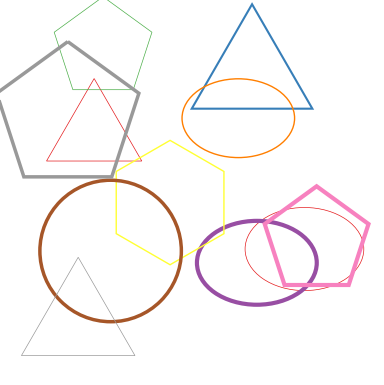[{"shape": "oval", "thickness": 0.5, "radius": 0.77, "center": [0.791, 0.353]}, {"shape": "triangle", "thickness": 0.5, "radius": 0.71, "center": [0.245, 0.653]}, {"shape": "triangle", "thickness": 1.5, "radius": 0.9, "center": [0.655, 0.808]}, {"shape": "pentagon", "thickness": 0.5, "radius": 0.67, "center": [0.268, 0.875]}, {"shape": "oval", "thickness": 3, "radius": 0.78, "center": [0.667, 0.317]}, {"shape": "oval", "thickness": 1, "radius": 0.73, "center": [0.619, 0.693]}, {"shape": "hexagon", "thickness": 1, "radius": 0.81, "center": [0.442, 0.474]}, {"shape": "circle", "thickness": 2.5, "radius": 0.92, "center": [0.287, 0.348]}, {"shape": "pentagon", "thickness": 3, "radius": 0.71, "center": [0.822, 0.374]}, {"shape": "triangle", "thickness": 0.5, "radius": 0.85, "center": [0.203, 0.161]}, {"shape": "pentagon", "thickness": 2.5, "radius": 0.97, "center": [0.176, 0.698]}]